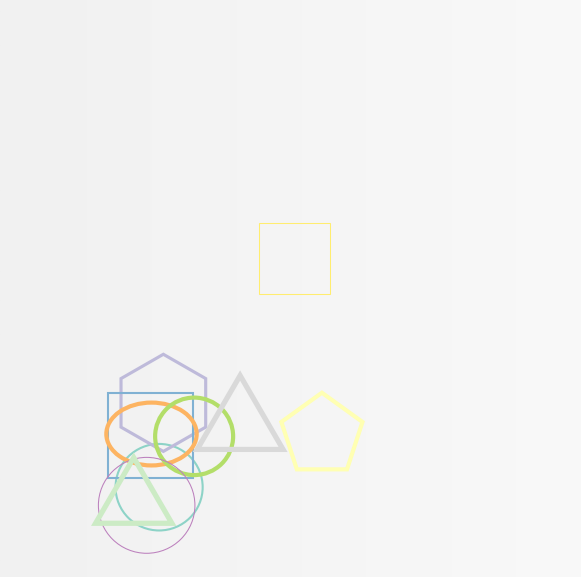[{"shape": "circle", "thickness": 1, "radius": 0.37, "center": [0.274, 0.155]}, {"shape": "pentagon", "thickness": 2, "radius": 0.37, "center": [0.554, 0.246]}, {"shape": "hexagon", "thickness": 1.5, "radius": 0.42, "center": [0.281, 0.302]}, {"shape": "square", "thickness": 1, "radius": 0.37, "center": [0.259, 0.245]}, {"shape": "oval", "thickness": 2, "radius": 0.39, "center": [0.261, 0.248]}, {"shape": "circle", "thickness": 2, "radius": 0.34, "center": [0.334, 0.244]}, {"shape": "triangle", "thickness": 2.5, "radius": 0.43, "center": [0.413, 0.264]}, {"shape": "circle", "thickness": 0.5, "radius": 0.42, "center": [0.252, 0.124]}, {"shape": "triangle", "thickness": 2.5, "radius": 0.38, "center": [0.23, 0.131]}, {"shape": "square", "thickness": 0.5, "radius": 0.3, "center": [0.506, 0.552]}]